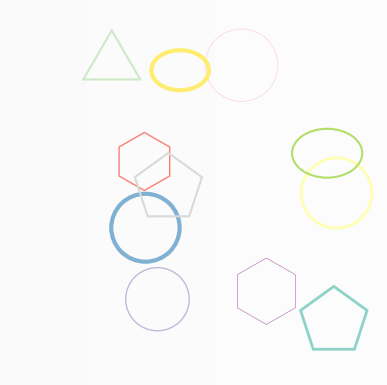[{"shape": "pentagon", "thickness": 2, "radius": 0.45, "center": [0.861, 0.166]}, {"shape": "circle", "thickness": 2, "radius": 0.46, "center": [0.868, 0.499]}, {"shape": "circle", "thickness": 1, "radius": 0.41, "center": [0.406, 0.223]}, {"shape": "hexagon", "thickness": 1, "radius": 0.38, "center": [0.373, 0.581]}, {"shape": "circle", "thickness": 3, "radius": 0.44, "center": [0.375, 0.408]}, {"shape": "oval", "thickness": 1.5, "radius": 0.45, "center": [0.844, 0.602]}, {"shape": "circle", "thickness": 0.5, "radius": 0.47, "center": [0.623, 0.831]}, {"shape": "pentagon", "thickness": 1.5, "radius": 0.46, "center": [0.435, 0.512]}, {"shape": "hexagon", "thickness": 0.5, "radius": 0.43, "center": [0.687, 0.244]}, {"shape": "triangle", "thickness": 1.5, "radius": 0.42, "center": [0.288, 0.836]}, {"shape": "oval", "thickness": 3, "radius": 0.37, "center": [0.465, 0.818]}]